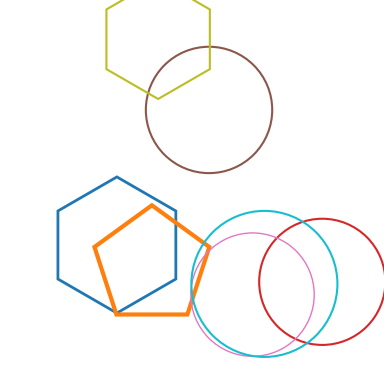[{"shape": "hexagon", "thickness": 2, "radius": 0.88, "center": [0.304, 0.364]}, {"shape": "pentagon", "thickness": 3, "radius": 0.78, "center": [0.395, 0.31]}, {"shape": "circle", "thickness": 1.5, "radius": 0.82, "center": [0.837, 0.268]}, {"shape": "circle", "thickness": 1.5, "radius": 0.82, "center": [0.543, 0.714]}, {"shape": "circle", "thickness": 1, "radius": 0.8, "center": [0.656, 0.235]}, {"shape": "hexagon", "thickness": 1.5, "radius": 0.78, "center": [0.411, 0.898]}, {"shape": "circle", "thickness": 1.5, "radius": 0.95, "center": [0.687, 0.263]}]